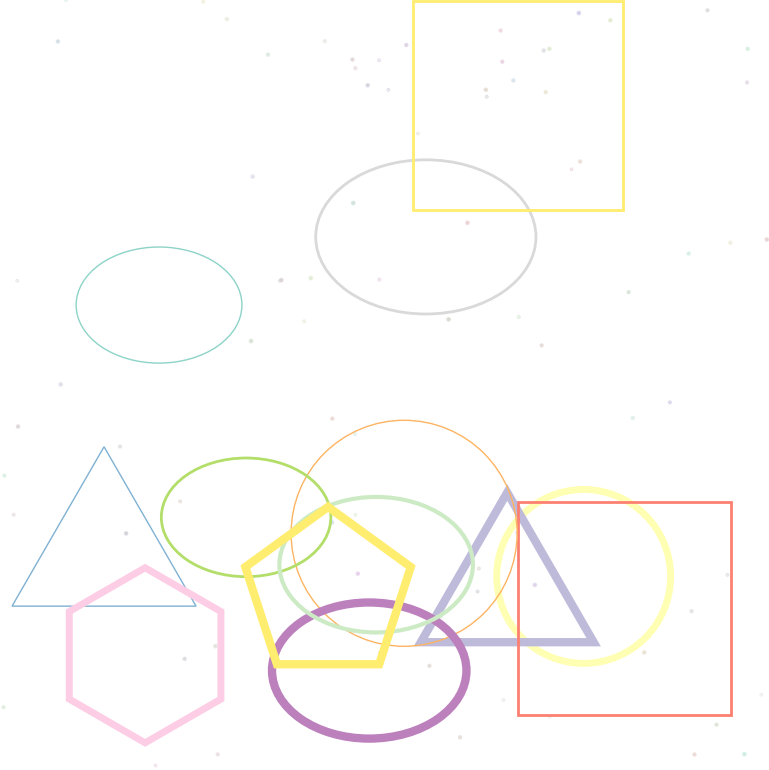[{"shape": "oval", "thickness": 0.5, "radius": 0.54, "center": [0.207, 0.604]}, {"shape": "circle", "thickness": 2.5, "radius": 0.56, "center": [0.758, 0.251]}, {"shape": "triangle", "thickness": 3, "radius": 0.65, "center": [0.659, 0.231]}, {"shape": "square", "thickness": 1, "radius": 0.69, "center": [0.811, 0.21]}, {"shape": "triangle", "thickness": 0.5, "radius": 0.69, "center": [0.135, 0.282]}, {"shape": "circle", "thickness": 0.5, "radius": 0.73, "center": [0.525, 0.307]}, {"shape": "oval", "thickness": 1, "radius": 0.55, "center": [0.32, 0.328]}, {"shape": "hexagon", "thickness": 2.5, "radius": 0.57, "center": [0.188, 0.149]}, {"shape": "oval", "thickness": 1, "radius": 0.72, "center": [0.553, 0.692]}, {"shape": "oval", "thickness": 3, "radius": 0.63, "center": [0.48, 0.129]}, {"shape": "oval", "thickness": 1.5, "radius": 0.63, "center": [0.489, 0.267]}, {"shape": "square", "thickness": 1, "radius": 0.68, "center": [0.673, 0.863]}, {"shape": "pentagon", "thickness": 3, "radius": 0.56, "center": [0.426, 0.229]}]